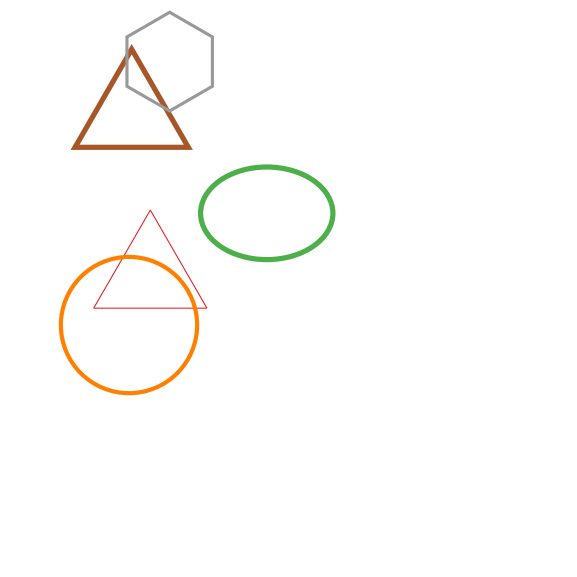[{"shape": "triangle", "thickness": 0.5, "radius": 0.57, "center": [0.26, 0.522]}, {"shape": "oval", "thickness": 2.5, "radius": 0.57, "center": [0.462, 0.63]}, {"shape": "circle", "thickness": 2, "radius": 0.59, "center": [0.223, 0.436]}, {"shape": "triangle", "thickness": 2.5, "radius": 0.57, "center": [0.228, 0.801]}, {"shape": "hexagon", "thickness": 1.5, "radius": 0.43, "center": [0.294, 0.892]}]